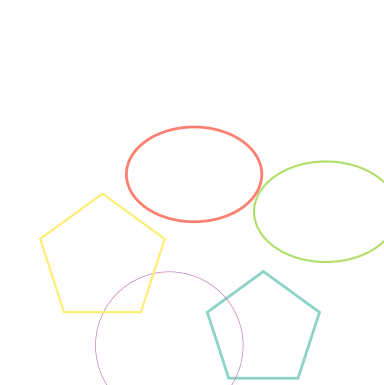[{"shape": "pentagon", "thickness": 2, "radius": 0.77, "center": [0.684, 0.142]}, {"shape": "oval", "thickness": 2, "radius": 0.88, "center": [0.504, 0.547]}, {"shape": "oval", "thickness": 1.5, "radius": 0.93, "center": [0.846, 0.45]}, {"shape": "circle", "thickness": 0.5, "radius": 0.96, "center": [0.44, 0.102]}, {"shape": "pentagon", "thickness": 1.5, "radius": 0.85, "center": [0.266, 0.327]}]